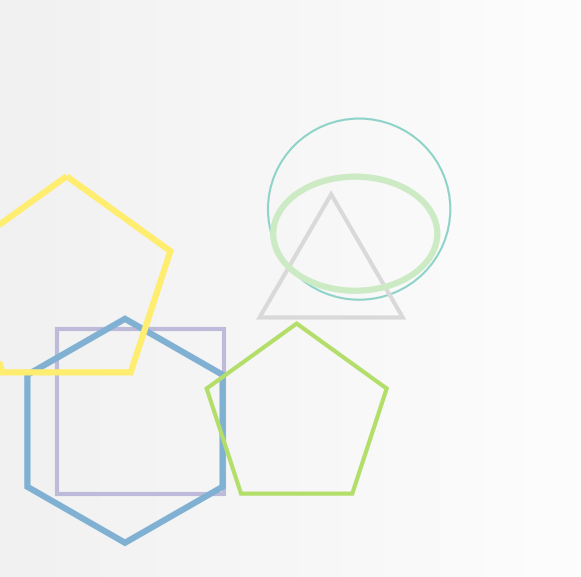[{"shape": "circle", "thickness": 1, "radius": 0.78, "center": [0.618, 0.637]}, {"shape": "square", "thickness": 2, "radius": 0.72, "center": [0.241, 0.286]}, {"shape": "hexagon", "thickness": 3, "radius": 0.97, "center": [0.215, 0.253]}, {"shape": "pentagon", "thickness": 2, "radius": 0.81, "center": [0.51, 0.276]}, {"shape": "triangle", "thickness": 2, "radius": 0.71, "center": [0.57, 0.521]}, {"shape": "oval", "thickness": 3, "radius": 0.71, "center": [0.611, 0.594]}, {"shape": "pentagon", "thickness": 3, "radius": 0.94, "center": [0.115, 0.506]}]